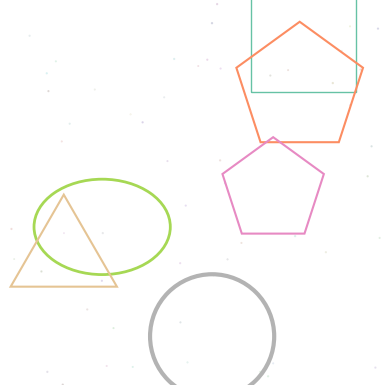[{"shape": "square", "thickness": 1, "radius": 0.68, "center": [0.788, 0.896]}, {"shape": "pentagon", "thickness": 1.5, "radius": 0.86, "center": [0.778, 0.771]}, {"shape": "pentagon", "thickness": 1.5, "radius": 0.69, "center": [0.709, 0.505]}, {"shape": "oval", "thickness": 2, "radius": 0.89, "center": [0.265, 0.411]}, {"shape": "triangle", "thickness": 1.5, "radius": 0.8, "center": [0.166, 0.335]}, {"shape": "circle", "thickness": 3, "radius": 0.81, "center": [0.551, 0.126]}]